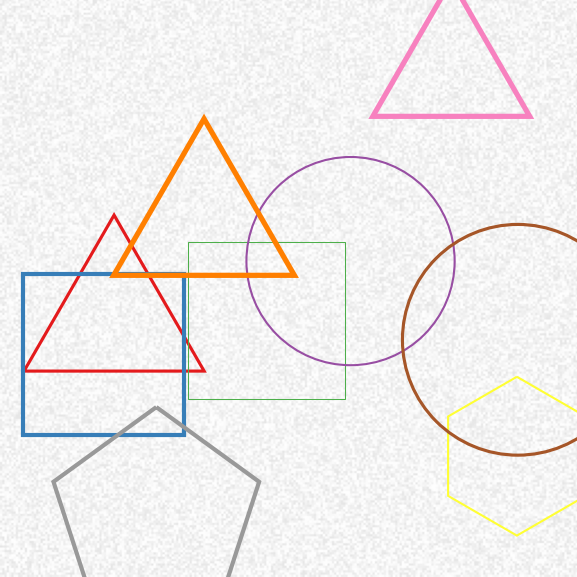[{"shape": "triangle", "thickness": 1.5, "radius": 0.9, "center": [0.198, 0.447]}, {"shape": "square", "thickness": 2, "radius": 0.7, "center": [0.179, 0.386]}, {"shape": "square", "thickness": 0.5, "radius": 0.68, "center": [0.462, 0.444]}, {"shape": "circle", "thickness": 1, "radius": 0.9, "center": [0.607, 0.547]}, {"shape": "triangle", "thickness": 2.5, "radius": 0.9, "center": [0.353, 0.613]}, {"shape": "hexagon", "thickness": 1, "radius": 0.69, "center": [0.895, 0.209]}, {"shape": "circle", "thickness": 1.5, "radius": 1.0, "center": [0.897, 0.411]}, {"shape": "triangle", "thickness": 2.5, "radius": 0.78, "center": [0.781, 0.876]}, {"shape": "pentagon", "thickness": 2, "radius": 0.94, "center": [0.271, 0.107]}]